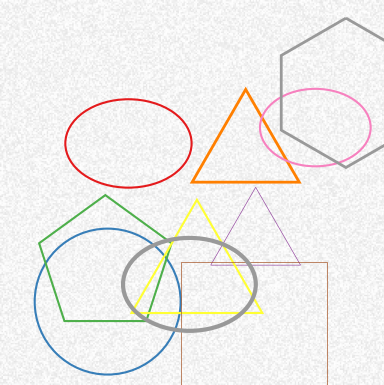[{"shape": "oval", "thickness": 1.5, "radius": 0.82, "center": [0.334, 0.627]}, {"shape": "circle", "thickness": 1.5, "radius": 0.95, "center": [0.28, 0.217]}, {"shape": "pentagon", "thickness": 1.5, "radius": 0.9, "center": [0.274, 0.312]}, {"shape": "triangle", "thickness": 0.5, "radius": 0.67, "center": [0.664, 0.379]}, {"shape": "triangle", "thickness": 2, "radius": 0.8, "center": [0.638, 0.607]}, {"shape": "triangle", "thickness": 1.5, "radius": 0.98, "center": [0.511, 0.285]}, {"shape": "square", "thickness": 0.5, "radius": 0.95, "center": [0.66, 0.129]}, {"shape": "oval", "thickness": 1.5, "radius": 0.72, "center": [0.819, 0.669]}, {"shape": "hexagon", "thickness": 2, "radius": 0.97, "center": [0.899, 0.759]}, {"shape": "oval", "thickness": 3, "radius": 0.86, "center": [0.492, 0.261]}]